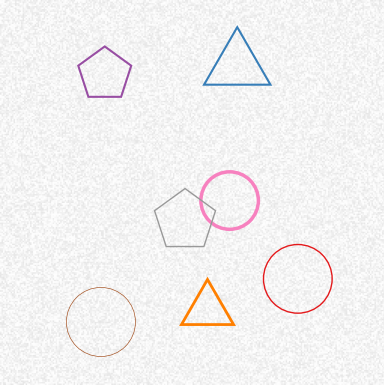[{"shape": "circle", "thickness": 1, "radius": 0.45, "center": [0.774, 0.276]}, {"shape": "triangle", "thickness": 1.5, "radius": 0.5, "center": [0.616, 0.83]}, {"shape": "pentagon", "thickness": 1.5, "radius": 0.36, "center": [0.272, 0.807]}, {"shape": "triangle", "thickness": 2, "radius": 0.39, "center": [0.539, 0.196]}, {"shape": "circle", "thickness": 0.5, "radius": 0.45, "center": [0.262, 0.164]}, {"shape": "circle", "thickness": 2.5, "radius": 0.37, "center": [0.596, 0.479]}, {"shape": "pentagon", "thickness": 1, "radius": 0.42, "center": [0.481, 0.427]}]